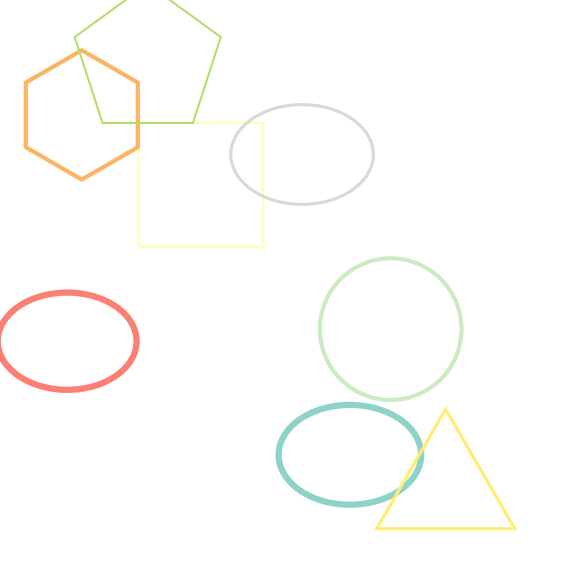[{"shape": "oval", "thickness": 3, "radius": 0.62, "center": [0.606, 0.212]}, {"shape": "square", "thickness": 1, "radius": 0.54, "center": [0.348, 0.679]}, {"shape": "oval", "thickness": 3, "radius": 0.6, "center": [0.116, 0.408]}, {"shape": "hexagon", "thickness": 2, "radius": 0.56, "center": [0.142, 0.8]}, {"shape": "pentagon", "thickness": 1, "radius": 0.67, "center": [0.256, 0.894]}, {"shape": "oval", "thickness": 1.5, "radius": 0.62, "center": [0.523, 0.732]}, {"shape": "circle", "thickness": 2, "radius": 0.61, "center": [0.677, 0.429]}, {"shape": "triangle", "thickness": 1.5, "radius": 0.69, "center": [0.772, 0.153]}]